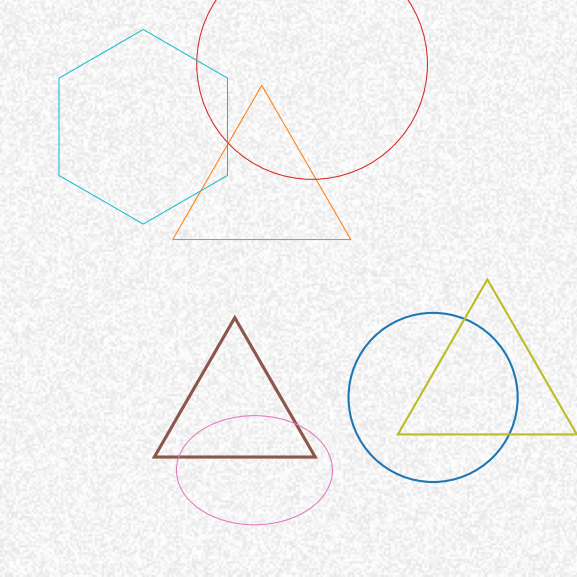[{"shape": "circle", "thickness": 1, "radius": 0.73, "center": [0.75, 0.311]}, {"shape": "triangle", "thickness": 0.5, "radius": 0.89, "center": [0.453, 0.673]}, {"shape": "circle", "thickness": 0.5, "radius": 1.0, "center": [0.54, 0.888]}, {"shape": "triangle", "thickness": 1.5, "radius": 0.8, "center": [0.407, 0.288]}, {"shape": "oval", "thickness": 0.5, "radius": 0.68, "center": [0.441, 0.185]}, {"shape": "triangle", "thickness": 1, "radius": 0.89, "center": [0.844, 0.336]}, {"shape": "hexagon", "thickness": 0.5, "radius": 0.84, "center": [0.248, 0.78]}]